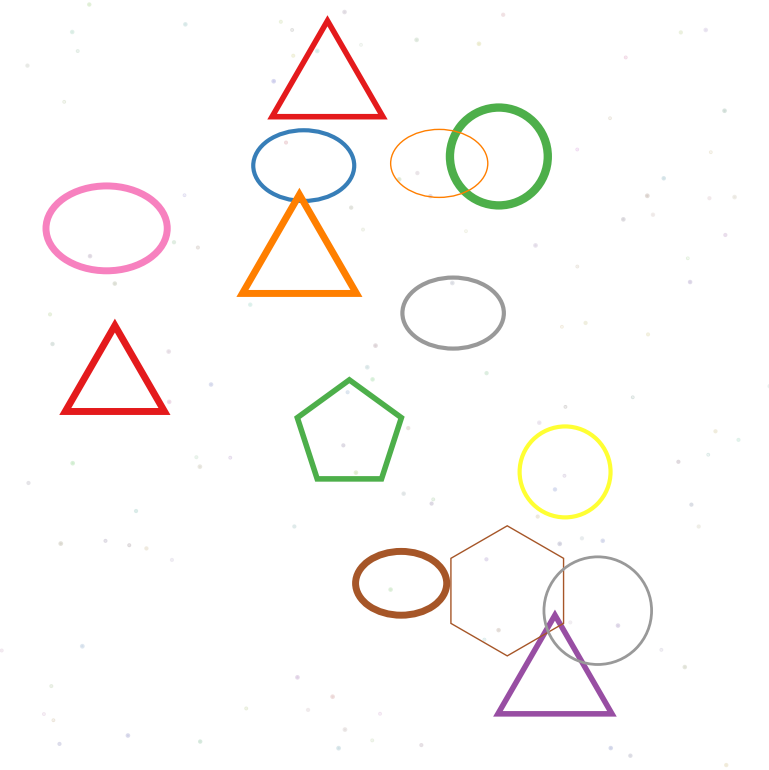[{"shape": "triangle", "thickness": 2.5, "radius": 0.37, "center": [0.149, 0.503]}, {"shape": "triangle", "thickness": 2, "radius": 0.42, "center": [0.425, 0.89]}, {"shape": "oval", "thickness": 1.5, "radius": 0.33, "center": [0.394, 0.785]}, {"shape": "pentagon", "thickness": 2, "radius": 0.36, "center": [0.454, 0.436]}, {"shape": "circle", "thickness": 3, "radius": 0.32, "center": [0.648, 0.797]}, {"shape": "triangle", "thickness": 2, "radius": 0.43, "center": [0.721, 0.116]}, {"shape": "oval", "thickness": 0.5, "radius": 0.32, "center": [0.57, 0.788]}, {"shape": "triangle", "thickness": 2.5, "radius": 0.43, "center": [0.389, 0.662]}, {"shape": "circle", "thickness": 1.5, "radius": 0.3, "center": [0.734, 0.387]}, {"shape": "hexagon", "thickness": 0.5, "radius": 0.42, "center": [0.659, 0.233]}, {"shape": "oval", "thickness": 2.5, "radius": 0.3, "center": [0.521, 0.242]}, {"shape": "oval", "thickness": 2.5, "radius": 0.39, "center": [0.138, 0.703]}, {"shape": "oval", "thickness": 1.5, "radius": 0.33, "center": [0.588, 0.593]}, {"shape": "circle", "thickness": 1, "radius": 0.35, "center": [0.776, 0.207]}]